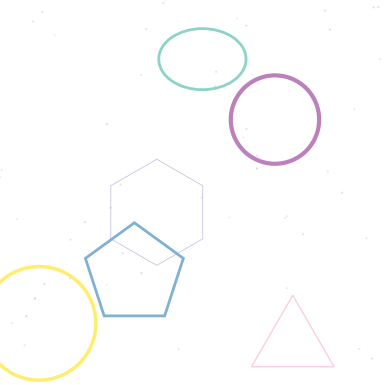[{"shape": "oval", "thickness": 2, "radius": 0.57, "center": [0.526, 0.846]}, {"shape": "hexagon", "thickness": 0.5, "radius": 0.69, "center": [0.407, 0.449]}, {"shape": "pentagon", "thickness": 2, "radius": 0.67, "center": [0.349, 0.288]}, {"shape": "triangle", "thickness": 1, "radius": 0.62, "center": [0.76, 0.109]}, {"shape": "circle", "thickness": 3, "radius": 0.57, "center": [0.714, 0.689]}, {"shape": "circle", "thickness": 2.5, "radius": 0.74, "center": [0.101, 0.16]}]